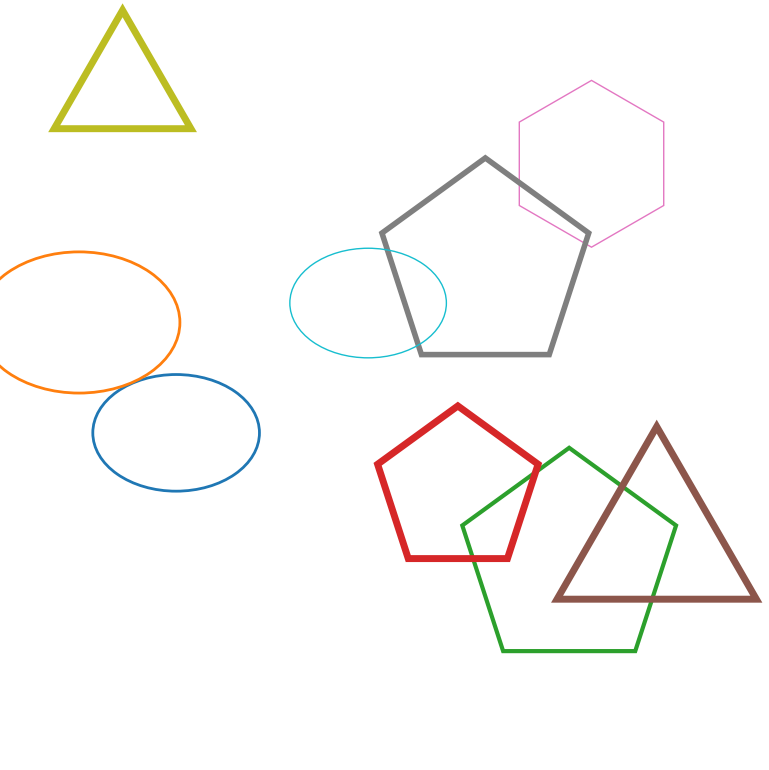[{"shape": "oval", "thickness": 1, "radius": 0.54, "center": [0.229, 0.438]}, {"shape": "oval", "thickness": 1, "radius": 0.65, "center": [0.103, 0.581]}, {"shape": "pentagon", "thickness": 1.5, "radius": 0.73, "center": [0.739, 0.272]}, {"shape": "pentagon", "thickness": 2.5, "radius": 0.55, "center": [0.595, 0.363]}, {"shape": "triangle", "thickness": 2.5, "radius": 0.75, "center": [0.853, 0.297]}, {"shape": "hexagon", "thickness": 0.5, "radius": 0.54, "center": [0.768, 0.787]}, {"shape": "pentagon", "thickness": 2, "radius": 0.71, "center": [0.63, 0.654]}, {"shape": "triangle", "thickness": 2.5, "radius": 0.51, "center": [0.159, 0.884]}, {"shape": "oval", "thickness": 0.5, "radius": 0.51, "center": [0.478, 0.606]}]